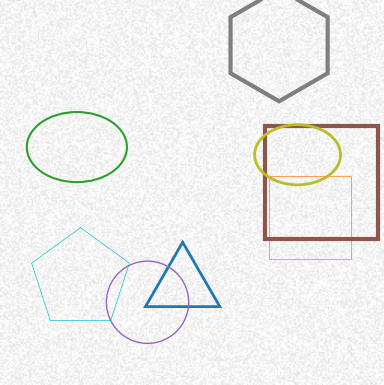[{"shape": "triangle", "thickness": 2, "radius": 0.56, "center": [0.474, 0.259]}, {"shape": "square", "thickness": 0.5, "radius": 0.54, "center": [0.806, 0.435]}, {"shape": "oval", "thickness": 1.5, "radius": 0.65, "center": [0.2, 0.618]}, {"shape": "circle", "thickness": 1, "radius": 0.53, "center": [0.383, 0.215]}, {"shape": "square", "thickness": 3, "radius": 0.73, "center": [0.835, 0.526]}, {"shape": "hexagon", "thickness": 3, "radius": 0.73, "center": [0.725, 0.883]}, {"shape": "oval", "thickness": 2, "radius": 0.56, "center": [0.773, 0.598]}, {"shape": "pentagon", "thickness": 0.5, "radius": 0.67, "center": [0.209, 0.275]}]